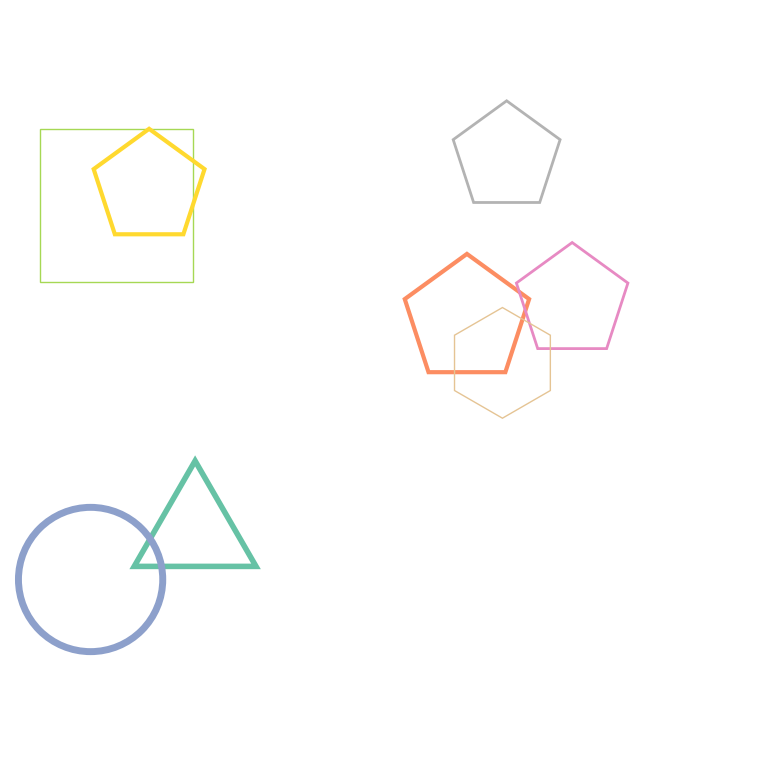[{"shape": "triangle", "thickness": 2, "radius": 0.46, "center": [0.253, 0.31]}, {"shape": "pentagon", "thickness": 1.5, "radius": 0.42, "center": [0.606, 0.585]}, {"shape": "circle", "thickness": 2.5, "radius": 0.47, "center": [0.118, 0.247]}, {"shape": "pentagon", "thickness": 1, "radius": 0.38, "center": [0.743, 0.609]}, {"shape": "square", "thickness": 0.5, "radius": 0.5, "center": [0.152, 0.733]}, {"shape": "pentagon", "thickness": 1.5, "radius": 0.38, "center": [0.194, 0.757]}, {"shape": "hexagon", "thickness": 0.5, "radius": 0.36, "center": [0.653, 0.529]}, {"shape": "pentagon", "thickness": 1, "radius": 0.36, "center": [0.658, 0.796]}]